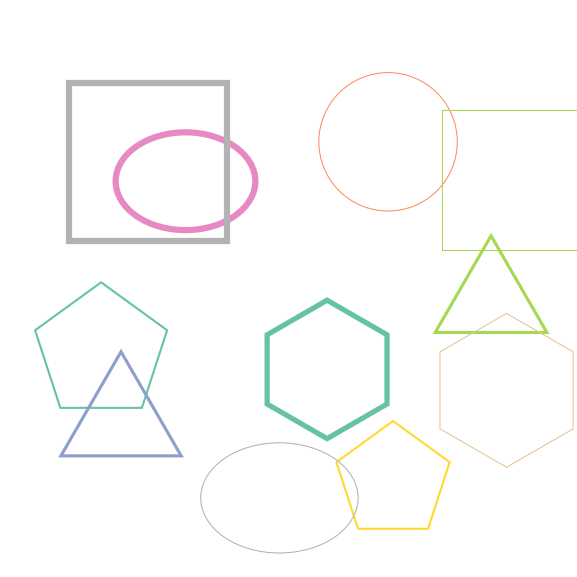[{"shape": "pentagon", "thickness": 1, "radius": 0.6, "center": [0.175, 0.39]}, {"shape": "hexagon", "thickness": 2.5, "radius": 0.6, "center": [0.566, 0.359]}, {"shape": "circle", "thickness": 0.5, "radius": 0.6, "center": [0.672, 0.754]}, {"shape": "triangle", "thickness": 1.5, "radius": 0.6, "center": [0.21, 0.27]}, {"shape": "oval", "thickness": 3, "radius": 0.6, "center": [0.321, 0.685]}, {"shape": "square", "thickness": 0.5, "radius": 0.61, "center": [0.886, 0.688]}, {"shape": "triangle", "thickness": 1.5, "radius": 0.56, "center": [0.85, 0.479]}, {"shape": "pentagon", "thickness": 1, "radius": 0.52, "center": [0.681, 0.167]}, {"shape": "hexagon", "thickness": 0.5, "radius": 0.67, "center": [0.877, 0.323]}, {"shape": "oval", "thickness": 0.5, "radius": 0.68, "center": [0.484, 0.137]}, {"shape": "square", "thickness": 3, "radius": 0.69, "center": [0.257, 0.719]}]